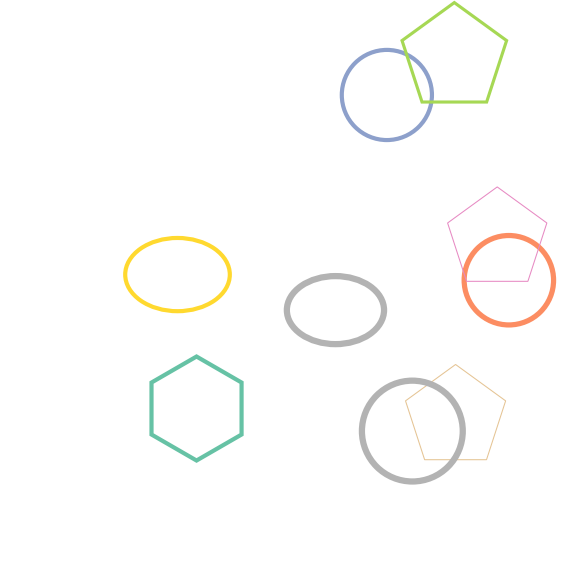[{"shape": "hexagon", "thickness": 2, "radius": 0.45, "center": [0.34, 0.292]}, {"shape": "circle", "thickness": 2.5, "radius": 0.39, "center": [0.881, 0.514]}, {"shape": "circle", "thickness": 2, "radius": 0.39, "center": [0.67, 0.835]}, {"shape": "pentagon", "thickness": 0.5, "radius": 0.45, "center": [0.861, 0.585]}, {"shape": "pentagon", "thickness": 1.5, "radius": 0.48, "center": [0.787, 0.899]}, {"shape": "oval", "thickness": 2, "radius": 0.45, "center": [0.307, 0.524]}, {"shape": "pentagon", "thickness": 0.5, "radius": 0.46, "center": [0.789, 0.277]}, {"shape": "circle", "thickness": 3, "radius": 0.44, "center": [0.714, 0.253]}, {"shape": "oval", "thickness": 3, "radius": 0.42, "center": [0.581, 0.462]}]